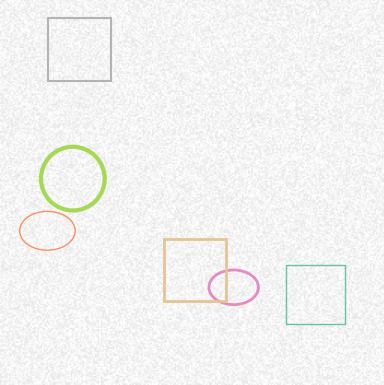[{"shape": "square", "thickness": 1, "radius": 0.39, "center": [0.82, 0.235]}, {"shape": "oval", "thickness": 1, "radius": 0.36, "center": [0.123, 0.401]}, {"shape": "oval", "thickness": 2, "radius": 0.32, "center": [0.607, 0.254]}, {"shape": "circle", "thickness": 3, "radius": 0.41, "center": [0.189, 0.536]}, {"shape": "square", "thickness": 2, "radius": 0.4, "center": [0.507, 0.299]}, {"shape": "square", "thickness": 1.5, "radius": 0.41, "center": [0.206, 0.872]}]